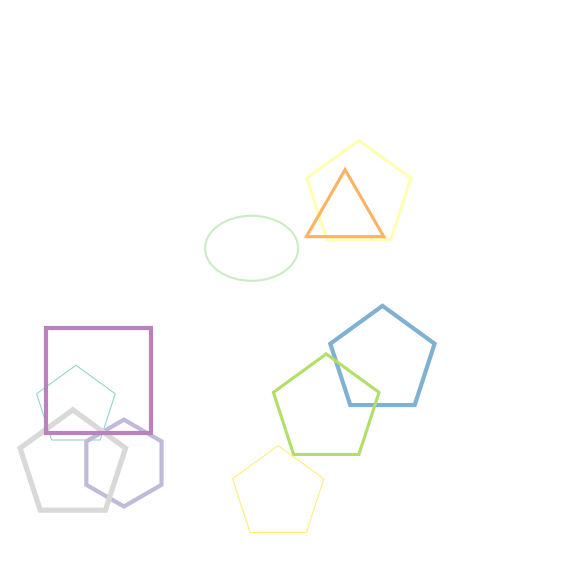[{"shape": "pentagon", "thickness": 0.5, "radius": 0.36, "center": [0.131, 0.295]}, {"shape": "pentagon", "thickness": 1.5, "radius": 0.47, "center": [0.621, 0.661]}, {"shape": "hexagon", "thickness": 2, "radius": 0.38, "center": [0.215, 0.197]}, {"shape": "pentagon", "thickness": 2, "radius": 0.47, "center": [0.662, 0.375]}, {"shape": "triangle", "thickness": 1.5, "radius": 0.39, "center": [0.598, 0.628]}, {"shape": "pentagon", "thickness": 1.5, "radius": 0.48, "center": [0.565, 0.29]}, {"shape": "pentagon", "thickness": 2.5, "radius": 0.48, "center": [0.126, 0.193]}, {"shape": "square", "thickness": 2, "radius": 0.46, "center": [0.171, 0.341]}, {"shape": "oval", "thickness": 1, "radius": 0.4, "center": [0.436, 0.569]}, {"shape": "pentagon", "thickness": 0.5, "radius": 0.42, "center": [0.482, 0.144]}]